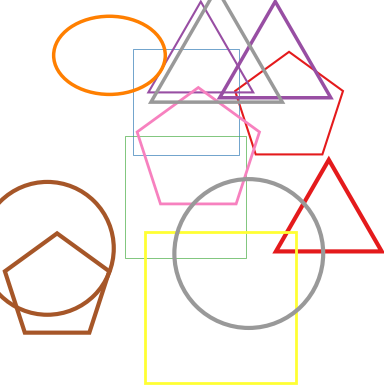[{"shape": "pentagon", "thickness": 1.5, "radius": 0.74, "center": [0.751, 0.718]}, {"shape": "triangle", "thickness": 3, "radius": 0.79, "center": [0.854, 0.426]}, {"shape": "square", "thickness": 0.5, "radius": 0.69, "center": [0.483, 0.736]}, {"shape": "square", "thickness": 0.5, "radius": 0.79, "center": [0.482, 0.489]}, {"shape": "triangle", "thickness": 1.5, "radius": 0.79, "center": [0.522, 0.839]}, {"shape": "triangle", "thickness": 2.5, "radius": 0.83, "center": [0.715, 0.829]}, {"shape": "oval", "thickness": 2.5, "radius": 0.72, "center": [0.284, 0.856]}, {"shape": "square", "thickness": 2, "radius": 0.98, "center": [0.573, 0.201]}, {"shape": "pentagon", "thickness": 3, "radius": 0.71, "center": [0.148, 0.251]}, {"shape": "circle", "thickness": 3, "radius": 0.86, "center": [0.123, 0.355]}, {"shape": "pentagon", "thickness": 2, "radius": 0.84, "center": [0.515, 0.606]}, {"shape": "triangle", "thickness": 2.5, "radius": 0.98, "center": [0.563, 0.833]}, {"shape": "circle", "thickness": 3, "radius": 0.97, "center": [0.646, 0.341]}]